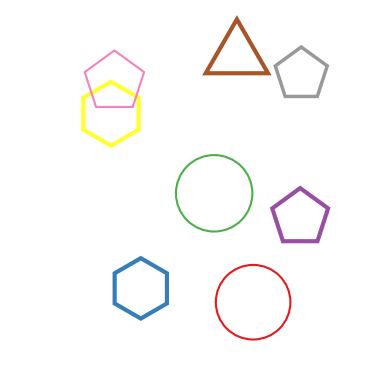[{"shape": "circle", "thickness": 1.5, "radius": 0.48, "center": [0.657, 0.215]}, {"shape": "hexagon", "thickness": 3, "radius": 0.39, "center": [0.366, 0.251]}, {"shape": "circle", "thickness": 1.5, "radius": 0.5, "center": [0.556, 0.498]}, {"shape": "pentagon", "thickness": 3, "radius": 0.38, "center": [0.78, 0.435]}, {"shape": "hexagon", "thickness": 3, "radius": 0.41, "center": [0.288, 0.705]}, {"shape": "triangle", "thickness": 3, "radius": 0.47, "center": [0.615, 0.856]}, {"shape": "pentagon", "thickness": 1.5, "radius": 0.41, "center": [0.297, 0.788]}, {"shape": "pentagon", "thickness": 2.5, "radius": 0.35, "center": [0.782, 0.807]}]